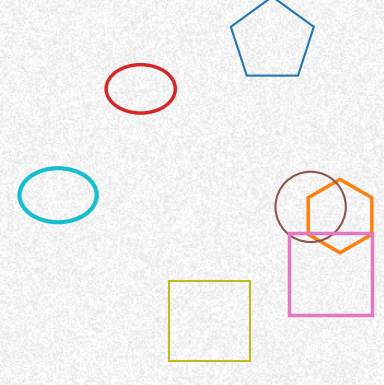[{"shape": "pentagon", "thickness": 1.5, "radius": 0.57, "center": [0.707, 0.895]}, {"shape": "hexagon", "thickness": 2.5, "radius": 0.48, "center": [0.883, 0.439]}, {"shape": "oval", "thickness": 2.5, "radius": 0.45, "center": [0.366, 0.769]}, {"shape": "circle", "thickness": 1.5, "radius": 0.46, "center": [0.807, 0.463]}, {"shape": "square", "thickness": 2.5, "radius": 0.54, "center": [0.858, 0.288]}, {"shape": "square", "thickness": 1.5, "radius": 0.52, "center": [0.544, 0.165]}, {"shape": "oval", "thickness": 3, "radius": 0.5, "center": [0.151, 0.493]}]